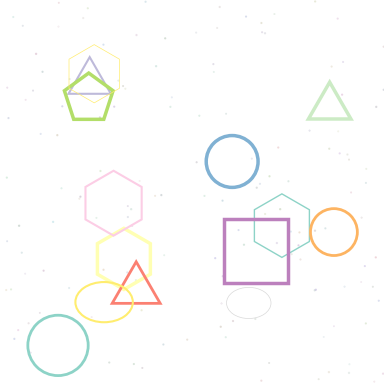[{"shape": "circle", "thickness": 2, "radius": 0.39, "center": [0.151, 0.103]}, {"shape": "hexagon", "thickness": 1, "radius": 0.41, "center": [0.732, 0.414]}, {"shape": "hexagon", "thickness": 2.5, "radius": 0.4, "center": [0.322, 0.327]}, {"shape": "triangle", "thickness": 1.5, "radius": 0.32, "center": [0.233, 0.788]}, {"shape": "triangle", "thickness": 2, "radius": 0.36, "center": [0.354, 0.248]}, {"shape": "circle", "thickness": 2.5, "radius": 0.34, "center": [0.603, 0.581]}, {"shape": "circle", "thickness": 2, "radius": 0.3, "center": [0.867, 0.397]}, {"shape": "pentagon", "thickness": 2.5, "radius": 0.33, "center": [0.23, 0.744]}, {"shape": "hexagon", "thickness": 1.5, "radius": 0.42, "center": [0.295, 0.472]}, {"shape": "oval", "thickness": 0.5, "radius": 0.29, "center": [0.646, 0.213]}, {"shape": "square", "thickness": 2.5, "radius": 0.42, "center": [0.664, 0.349]}, {"shape": "triangle", "thickness": 2.5, "radius": 0.32, "center": [0.856, 0.723]}, {"shape": "hexagon", "thickness": 0.5, "radius": 0.38, "center": [0.245, 0.808]}, {"shape": "oval", "thickness": 1.5, "radius": 0.37, "center": [0.27, 0.215]}]